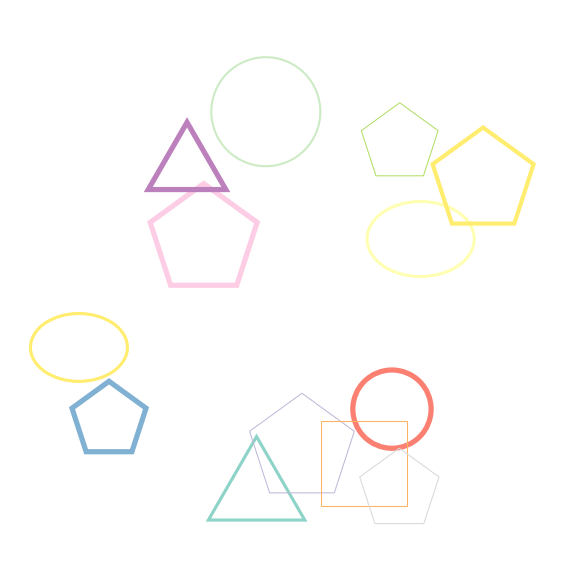[{"shape": "triangle", "thickness": 1.5, "radius": 0.48, "center": [0.444, 0.147]}, {"shape": "oval", "thickness": 1.5, "radius": 0.46, "center": [0.728, 0.585]}, {"shape": "pentagon", "thickness": 0.5, "radius": 0.48, "center": [0.523, 0.223]}, {"shape": "circle", "thickness": 2.5, "radius": 0.34, "center": [0.679, 0.291]}, {"shape": "pentagon", "thickness": 2.5, "radius": 0.34, "center": [0.189, 0.271]}, {"shape": "square", "thickness": 0.5, "radius": 0.37, "center": [0.63, 0.197]}, {"shape": "pentagon", "thickness": 0.5, "radius": 0.35, "center": [0.692, 0.751]}, {"shape": "pentagon", "thickness": 2.5, "radius": 0.49, "center": [0.353, 0.584]}, {"shape": "pentagon", "thickness": 0.5, "radius": 0.36, "center": [0.692, 0.151]}, {"shape": "triangle", "thickness": 2.5, "radius": 0.39, "center": [0.324, 0.71]}, {"shape": "circle", "thickness": 1, "radius": 0.47, "center": [0.46, 0.806]}, {"shape": "pentagon", "thickness": 2, "radius": 0.46, "center": [0.837, 0.686]}, {"shape": "oval", "thickness": 1.5, "radius": 0.42, "center": [0.137, 0.397]}]